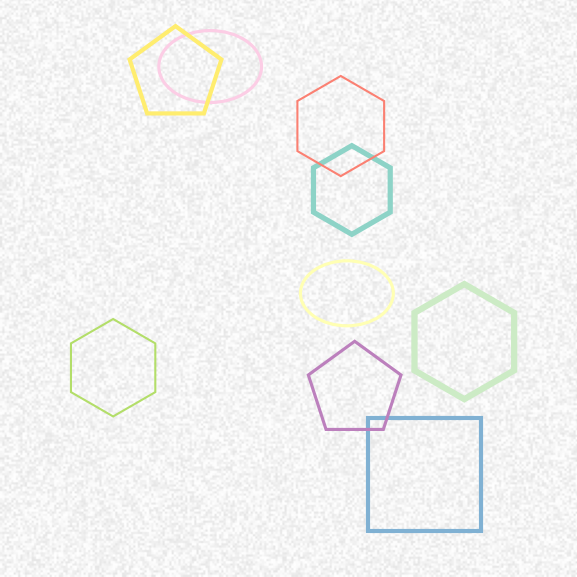[{"shape": "hexagon", "thickness": 2.5, "radius": 0.38, "center": [0.609, 0.67]}, {"shape": "oval", "thickness": 1.5, "radius": 0.4, "center": [0.601, 0.491]}, {"shape": "hexagon", "thickness": 1, "radius": 0.43, "center": [0.59, 0.781]}, {"shape": "square", "thickness": 2, "radius": 0.49, "center": [0.735, 0.177]}, {"shape": "hexagon", "thickness": 1, "radius": 0.42, "center": [0.196, 0.362]}, {"shape": "oval", "thickness": 1.5, "radius": 0.44, "center": [0.364, 0.884]}, {"shape": "pentagon", "thickness": 1.5, "radius": 0.42, "center": [0.614, 0.324]}, {"shape": "hexagon", "thickness": 3, "radius": 0.5, "center": [0.804, 0.408]}, {"shape": "pentagon", "thickness": 2, "radius": 0.42, "center": [0.304, 0.87]}]